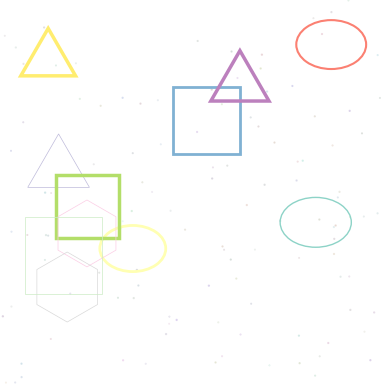[{"shape": "oval", "thickness": 1, "radius": 0.46, "center": [0.82, 0.423]}, {"shape": "oval", "thickness": 2, "radius": 0.43, "center": [0.345, 0.354]}, {"shape": "triangle", "thickness": 0.5, "radius": 0.46, "center": [0.152, 0.56]}, {"shape": "oval", "thickness": 1.5, "radius": 0.45, "center": [0.86, 0.884]}, {"shape": "square", "thickness": 2, "radius": 0.43, "center": [0.537, 0.687]}, {"shape": "square", "thickness": 2.5, "radius": 0.41, "center": [0.228, 0.464]}, {"shape": "hexagon", "thickness": 0.5, "radius": 0.43, "center": [0.226, 0.394]}, {"shape": "hexagon", "thickness": 0.5, "radius": 0.45, "center": [0.175, 0.254]}, {"shape": "triangle", "thickness": 2.5, "radius": 0.44, "center": [0.623, 0.781]}, {"shape": "square", "thickness": 0.5, "radius": 0.5, "center": [0.166, 0.336]}, {"shape": "triangle", "thickness": 2.5, "radius": 0.41, "center": [0.125, 0.844]}]